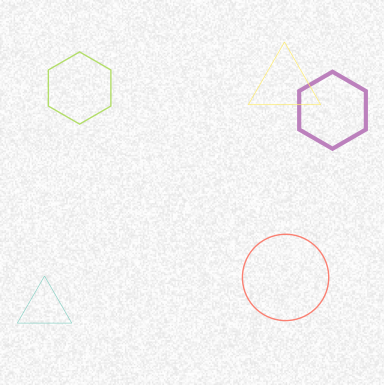[{"shape": "triangle", "thickness": 0.5, "radius": 0.41, "center": [0.116, 0.202]}, {"shape": "circle", "thickness": 1, "radius": 0.56, "center": [0.742, 0.279]}, {"shape": "hexagon", "thickness": 1, "radius": 0.47, "center": [0.207, 0.771]}, {"shape": "hexagon", "thickness": 3, "radius": 0.5, "center": [0.864, 0.714]}, {"shape": "triangle", "thickness": 0.5, "radius": 0.54, "center": [0.739, 0.782]}]